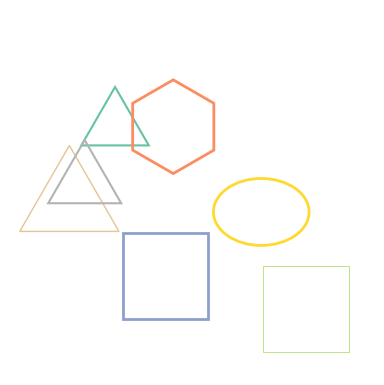[{"shape": "triangle", "thickness": 1.5, "radius": 0.51, "center": [0.299, 0.673]}, {"shape": "hexagon", "thickness": 2, "radius": 0.61, "center": [0.45, 0.671]}, {"shape": "square", "thickness": 2, "radius": 0.56, "center": [0.43, 0.283]}, {"shape": "square", "thickness": 0.5, "radius": 0.56, "center": [0.795, 0.198]}, {"shape": "oval", "thickness": 2, "radius": 0.62, "center": [0.679, 0.449]}, {"shape": "triangle", "thickness": 1, "radius": 0.74, "center": [0.18, 0.473]}, {"shape": "triangle", "thickness": 1.5, "radius": 0.55, "center": [0.22, 0.527]}]